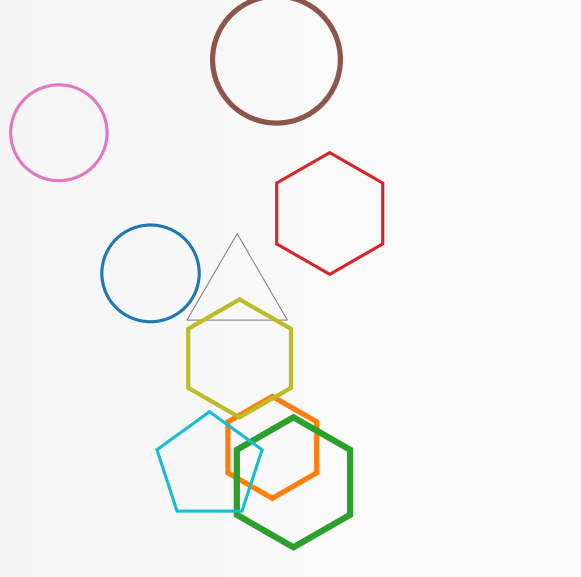[{"shape": "circle", "thickness": 1.5, "radius": 0.42, "center": [0.259, 0.526]}, {"shape": "hexagon", "thickness": 2.5, "radius": 0.44, "center": [0.468, 0.225]}, {"shape": "hexagon", "thickness": 3, "radius": 0.56, "center": [0.505, 0.164]}, {"shape": "hexagon", "thickness": 1.5, "radius": 0.53, "center": [0.567, 0.629]}, {"shape": "circle", "thickness": 2.5, "radius": 0.55, "center": [0.476, 0.896]}, {"shape": "circle", "thickness": 1.5, "radius": 0.41, "center": [0.101, 0.769]}, {"shape": "triangle", "thickness": 0.5, "radius": 0.5, "center": [0.408, 0.495]}, {"shape": "hexagon", "thickness": 2, "radius": 0.51, "center": [0.412, 0.379]}, {"shape": "pentagon", "thickness": 1.5, "radius": 0.48, "center": [0.36, 0.191]}]